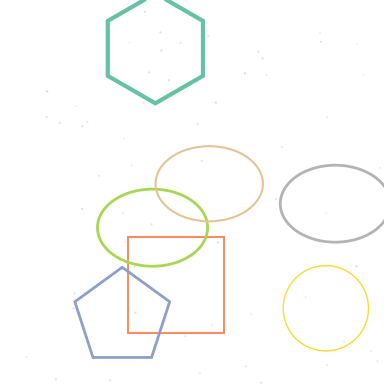[{"shape": "hexagon", "thickness": 3, "radius": 0.71, "center": [0.404, 0.874]}, {"shape": "square", "thickness": 1.5, "radius": 0.62, "center": [0.457, 0.26]}, {"shape": "pentagon", "thickness": 2, "radius": 0.65, "center": [0.318, 0.176]}, {"shape": "oval", "thickness": 2, "radius": 0.72, "center": [0.396, 0.409]}, {"shape": "circle", "thickness": 1, "radius": 0.55, "center": [0.846, 0.199]}, {"shape": "oval", "thickness": 1.5, "radius": 0.7, "center": [0.543, 0.523]}, {"shape": "oval", "thickness": 2, "radius": 0.71, "center": [0.871, 0.471]}]